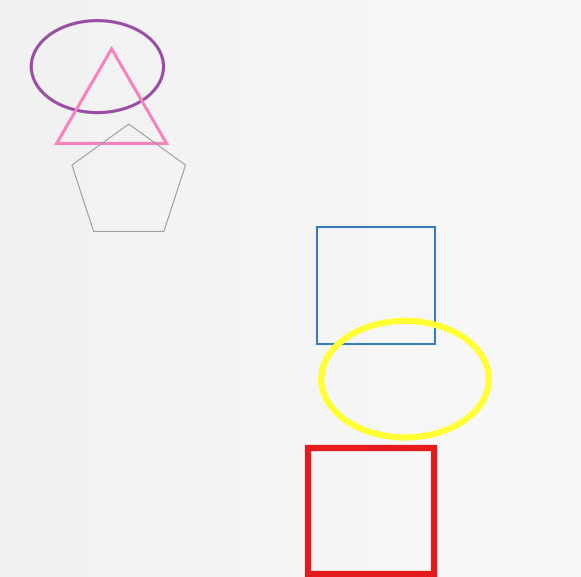[{"shape": "square", "thickness": 3, "radius": 0.54, "center": [0.638, 0.115]}, {"shape": "square", "thickness": 1, "radius": 0.51, "center": [0.647, 0.505]}, {"shape": "oval", "thickness": 1.5, "radius": 0.57, "center": [0.168, 0.884]}, {"shape": "oval", "thickness": 3, "radius": 0.72, "center": [0.697, 0.343]}, {"shape": "triangle", "thickness": 1.5, "radius": 0.55, "center": [0.192, 0.805]}, {"shape": "pentagon", "thickness": 0.5, "radius": 0.51, "center": [0.221, 0.682]}]